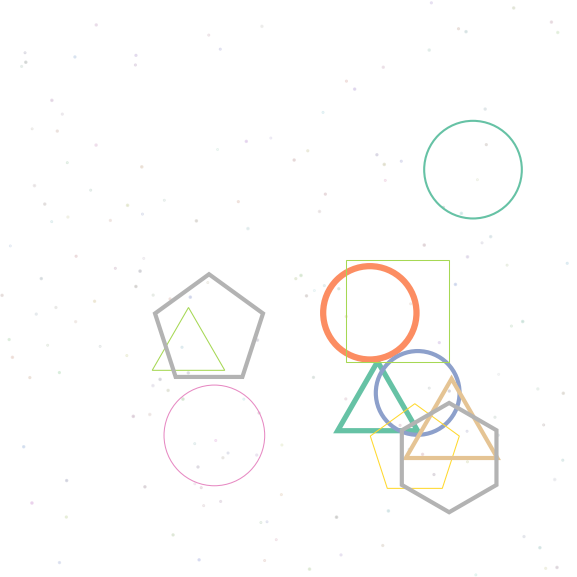[{"shape": "circle", "thickness": 1, "radius": 0.42, "center": [0.819, 0.705]}, {"shape": "triangle", "thickness": 2.5, "radius": 0.4, "center": [0.654, 0.293]}, {"shape": "circle", "thickness": 3, "radius": 0.4, "center": [0.64, 0.457]}, {"shape": "circle", "thickness": 2, "radius": 0.36, "center": [0.723, 0.319]}, {"shape": "circle", "thickness": 0.5, "radius": 0.44, "center": [0.371, 0.245]}, {"shape": "triangle", "thickness": 0.5, "radius": 0.36, "center": [0.326, 0.394]}, {"shape": "square", "thickness": 0.5, "radius": 0.44, "center": [0.688, 0.461]}, {"shape": "pentagon", "thickness": 0.5, "radius": 0.41, "center": [0.718, 0.219]}, {"shape": "triangle", "thickness": 2, "radius": 0.46, "center": [0.782, 0.252]}, {"shape": "hexagon", "thickness": 2, "radius": 0.47, "center": [0.778, 0.207]}, {"shape": "pentagon", "thickness": 2, "radius": 0.49, "center": [0.362, 0.426]}]